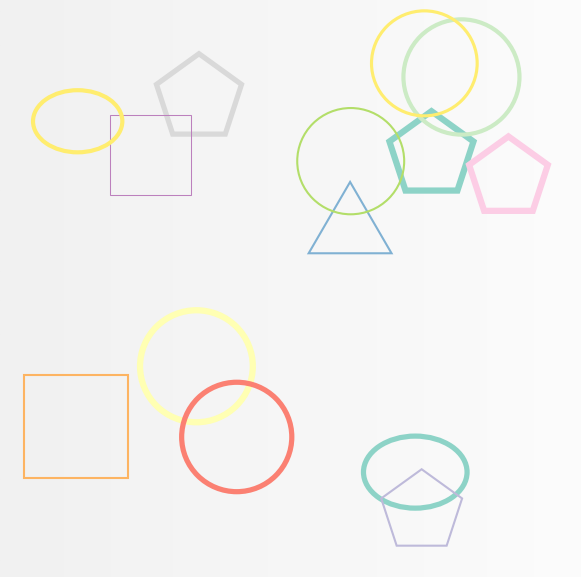[{"shape": "oval", "thickness": 2.5, "radius": 0.45, "center": [0.714, 0.182]}, {"shape": "pentagon", "thickness": 3, "radius": 0.38, "center": [0.742, 0.731]}, {"shape": "circle", "thickness": 3, "radius": 0.48, "center": [0.338, 0.365]}, {"shape": "pentagon", "thickness": 1, "radius": 0.37, "center": [0.725, 0.113]}, {"shape": "circle", "thickness": 2.5, "radius": 0.47, "center": [0.407, 0.242]}, {"shape": "triangle", "thickness": 1, "radius": 0.41, "center": [0.602, 0.602]}, {"shape": "square", "thickness": 1, "radius": 0.45, "center": [0.131, 0.26]}, {"shape": "circle", "thickness": 1, "radius": 0.46, "center": [0.603, 0.72]}, {"shape": "pentagon", "thickness": 3, "radius": 0.36, "center": [0.875, 0.692]}, {"shape": "pentagon", "thickness": 2.5, "radius": 0.38, "center": [0.342, 0.829]}, {"shape": "square", "thickness": 0.5, "radius": 0.35, "center": [0.26, 0.731]}, {"shape": "circle", "thickness": 2, "radius": 0.5, "center": [0.794, 0.866]}, {"shape": "circle", "thickness": 1.5, "radius": 0.45, "center": [0.73, 0.889]}, {"shape": "oval", "thickness": 2, "radius": 0.38, "center": [0.134, 0.789]}]